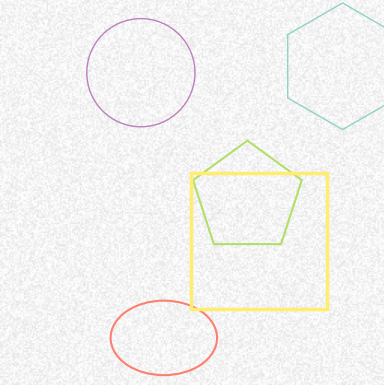[{"shape": "hexagon", "thickness": 1, "radius": 0.82, "center": [0.89, 0.828]}, {"shape": "oval", "thickness": 1.5, "radius": 0.69, "center": [0.426, 0.122]}, {"shape": "pentagon", "thickness": 1.5, "radius": 0.74, "center": [0.643, 0.486]}, {"shape": "circle", "thickness": 1, "radius": 0.7, "center": [0.366, 0.811]}, {"shape": "square", "thickness": 2.5, "radius": 0.88, "center": [0.673, 0.375]}]